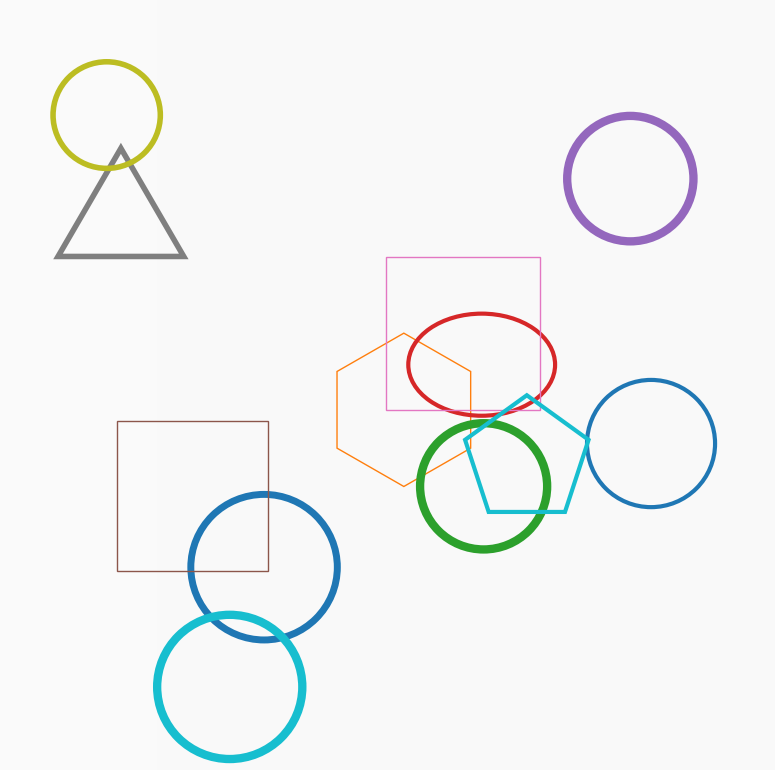[{"shape": "circle", "thickness": 1.5, "radius": 0.41, "center": [0.84, 0.424]}, {"shape": "circle", "thickness": 2.5, "radius": 0.47, "center": [0.341, 0.263]}, {"shape": "hexagon", "thickness": 0.5, "radius": 0.5, "center": [0.521, 0.468]}, {"shape": "circle", "thickness": 3, "radius": 0.41, "center": [0.624, 0.368]}, {"shape": "oval", "thickness": 1.5, "radius": 0.47, "center": [0.622, 0.526]}, {"shape": "circle", "thickness": 3, "radius": 0.41, "center": [0.813, 0.768]}, {"shape": "square", "thickness": 0.5, "radius": 0.49, "center": [0.248, 0.356]}, {"shape": "square", "thickness": 0.5, "radius": 0.5, "center": [0.597, 0.567]}, {"shape": "triangle", "thickness": 2, "radius": 0.47, "center": [0.156, 0.714]}, {"shape": "circle", "thickness": 2, "radius": 0.35, "center": [0.138, 0.851]}, {"shape": "circle", "thickness": 3, "radius": 0.47, "center": [0.296, 0.108]}, {"shape": "pentagon", "thickness": 1.5, "radius": 0.42, "center": [0.68, 0.403]}]